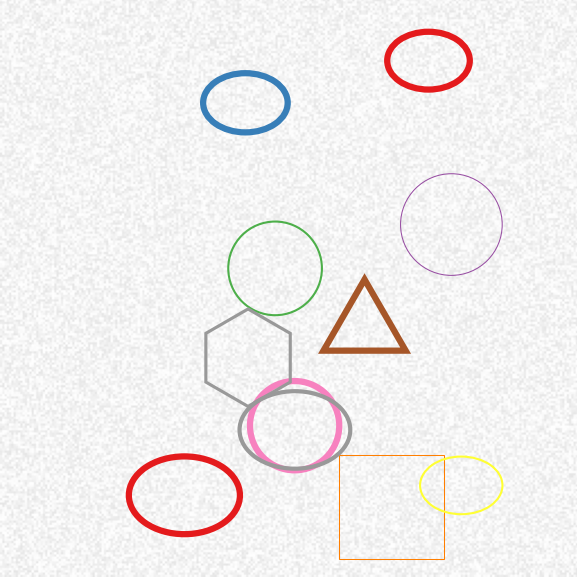[{"shape": "oval", "thickness": 3, "radius": 0.48, "center": [0.319, 0.141]}, {"shape": "oval", "thickness": 3, "radius": 0.36, "center": [0.742, 0.894]}, {"shape": "oval", "thickness": 3, "radius": 0.37, "center": [0.425, 0.821]}, {"shape": "circle", "thickness": 1, "radius": 0.41, "center": [0.476, 0.534]}, {"shape": "circle", "thickness": 0.5, "radius": 0.44, "center": [0.782, 0.61]}, {"shape": "square", "thickness": 0.5, "radius": 0.45, "center": [0.679, 0.121]}, {"shape": "oval", "thickness": 1, "radius": 0.36, "center": [0.799, 0.159]}, {"shape": "triangle", "thickness": 3, "radius": 0.41, "center": [0.631, 0.433]}, {"shape": "circle", "thickness": 3, "radius": 0.39, "center": [0.51, 0.262]}, {"shape": "oval", "thickness": 2, "radius": 0.48, "center": [0.511, 0.255]}, {"shape": "hexagon", "thickness": 1.5, "radius": 0.42, "center": [0.43, 0.38]}]